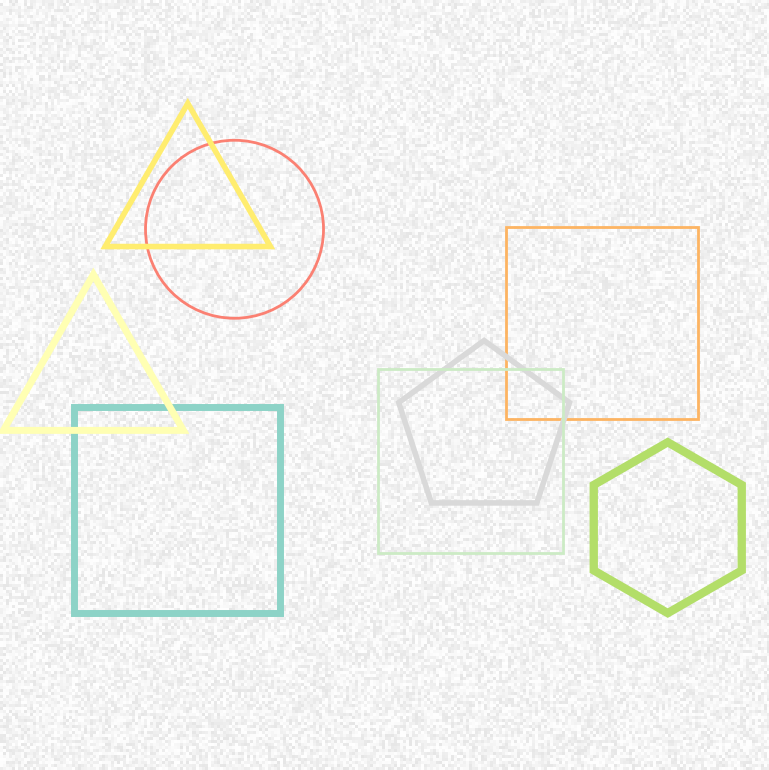[{"shape": "square", "thickness": 2.5, "radius": 0.67, "center": [0.23, 0.337]}, {"shape": "triangle", "thickness": 2.5, "radius": 0.68, "center": [0.121, 0.509]}, {"shape": "circle", "thickness": 1, "radius": 0.58, "center": [0.305, 0.702]}, {"shape": "square", "thickness": 1, "radius": 0.62, "center": [0.782, 0.581]}, {"shape": "hexagon", "thickness": 3, "radius": 0.55, "center": [0.867, 0.315]}, {"shape": "pentagon", "thickness": 2, "radius": 0.58, "center": [0.629, 0.441]}, {"shape": "square", "thickness": 1, "radius": 0.6, "center": [0.611, 0.401]}, {"shape": "triangle", "thickness": 2, "radius": 0.62, "center": [0.244, 0.742]}]